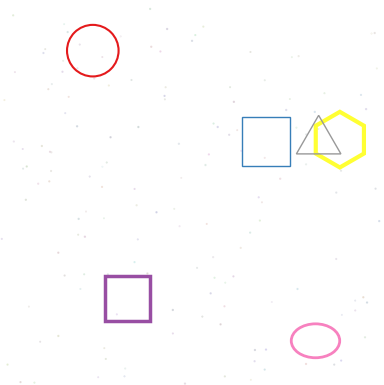[{"shape": "circle", "thickness": 1.5, "radius": 0.33, "center": [0.241, 0.868]}, {"shape": "square", "thickness": 1, "radius": 0.32, "center": [0.691, 0.632]}, {"shape": "square", "thickness": 2.5, "radius": 0.29, "center": [0.33, 0.225]}, {"shape": "hexagon", "thickness": 3, "radius": 0.36, "center": [0.883, 0.637]}, {"shape": "oval", "thickness": 2, "radius": 0.31, "center": [0.819, 0.115]}, {"shape": "triangle", "thickness": 1, "radius": 0.33, "center": [0.828, 0.634]}]